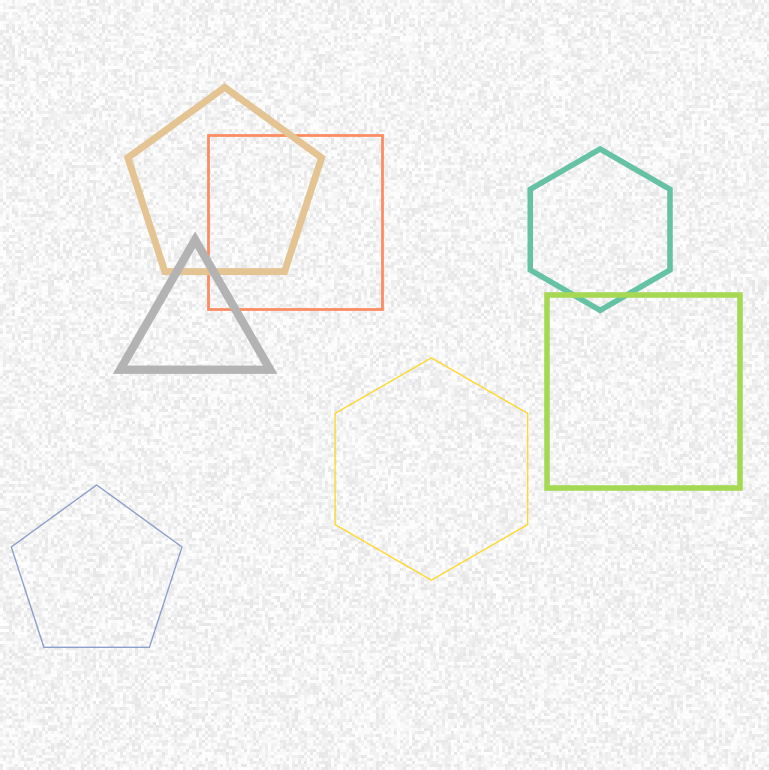[{"shape": "hexagon", "thickness": 2, "radius": 0.52, "center": [0.779, 0.702]}, {"shape": "square", "thickness": 1, "radius": 0.57, "center": [0.383, 0.712]}, {"shape": "pentagon", "thickness": 0.5, "radius": 0.58, "center": [0.126, 0.254]}, {"shape": "square", "thickness": 2, "radius": 0.63, "center": [0.836, 0.492]}, {"shape": "hexagon", "thickness": 0.5, "radius": 0.72, "center": [0.56, 0.391]}, {"shape": "pentagon", "thickness": 2.5, "radius": 0.66, "center": [0.292, 0.754]}, {"shape": "triangle", "thickness": 3, "radius": 0.56, "center": [0.253, 0.576]}]